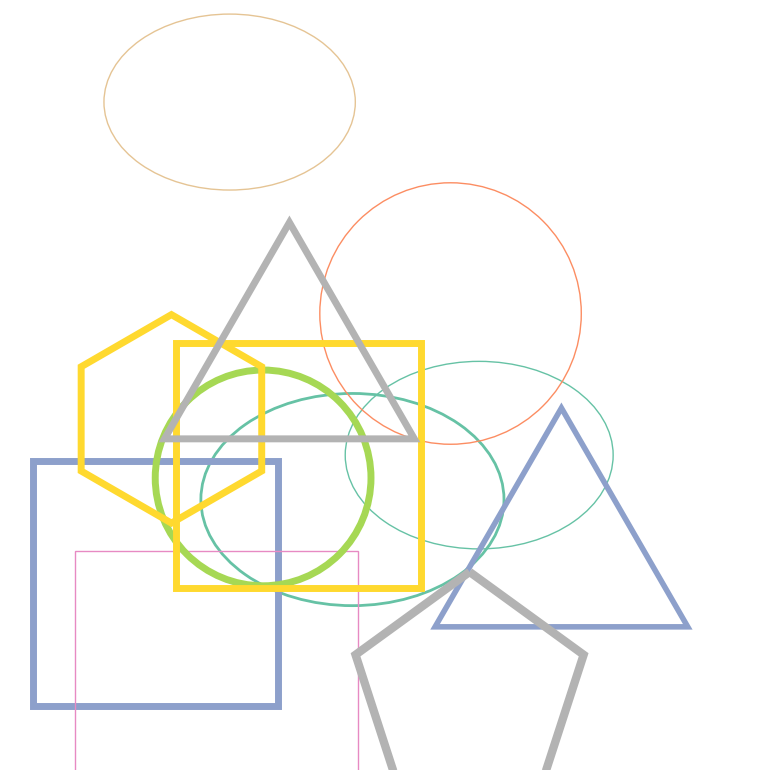[{"shape": "oval", "thickness": 0.5, "radius": 0.87, "center": [0.622, 0.409]}, {"shape": "oval", "thickness": 1, "radius": 0.98, "center": [0.458, 0.351]}, {"shape": "circle", "thickness": 0.5, "radius": 0.85, "center": [0.585, 0.593]}, {"shape": "triangle", "thickness": 2, "radius": 0.95, "center": [0.729, 0.281]}, {"shape": "square", "thickness": 2.5, "radius": 0.79, "center": [0.202, 0.242]}, {"shape": "square", "thickness": 0.5, "radius": 0.92, "center": [0.282, 0.101]}, {"shape": "circle", "thickness": 2.5, "radius": 0.7, "center": [0.342, 0.379]}, {"shape": "hexagon", "thickness": 2.5, "radius": 0.68, "center": [0.223, 0.456]}, {"shape": "square", "thickness": 2.5, "radius": 0.79, "center": [0.388, 0.395]}, {"shape": "oval", "thickness": 0.5, "radius": 0.82, "center": [0.298, 0.867]}, {"shape": "triangle", "thickness": 2.5, "radius": 0.94, "center": [0.376, 0.524]}, {"shape": "pentagon", "thickness": 3, "radius": 0.78, "center": [0.61, 0.102]}]